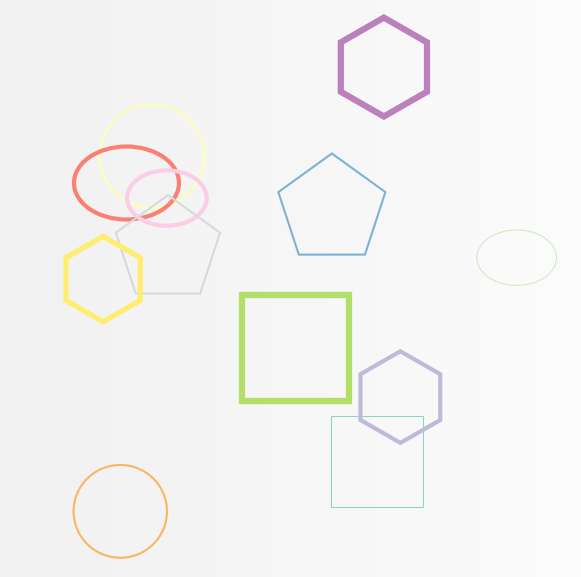[{"shape": "square", "thickness": 0.5, "radius": 0.39, "center": [0.648, 0.201]}, {"shape": "circle", "thickness": 1, "radius": 0.45, "center": [0.262, 0.728]}, {"shape": "hexagon", "thickness": 2, "radius": 0.4, "center": [0.689, 0.312]}, {"shape": "oval", "thickness": 2, "radius": 0.45, "center": [0.218, 0.682]}, {"shape": "pentagon", "thickness": 1, "radius": 0.48, "center": [0.571, 0.637]}, {"shape": "circle", "thickness": 1, "radius": 0.4, "center": [0.207, 0.114]}, {"shape": "square", "thickness": 3, "radius": 0.46, "center": [0.508, 0.397]}, {"shape": "oval", "thickness": 2, "radius": 0.34, "center": [0.287, 0.656]}, {"shape": "pentagon", "thickness": 1, "radius": 0.47, "center": [0.289, 0.567]}, {"shape": "hexagon", "thickness": 3, "radius": 0.43, "center": [0.66, 0.883]}, {"shape": "oval", "thickness": 0.5, "radius": 0.34, "center": [0.889, 0.553]}, {"shape": "hexagon", "thickness": 2.5, "radius": 0.37, "center": [0.177, 0.516]}]